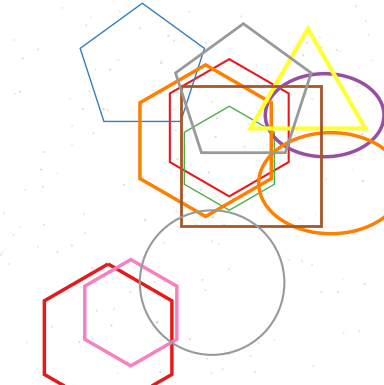[{"shape": "hexagon", "thickness": 2.5, "radius": 0.96, "center": [0.281, 0.123]}, {"shape": "hexagon", "thickness": 1.5, "radius": 0.89, "center": [0.595, 0.668]}, {"shape": "pentagon", "thickness": 1, "radius": 0.85, "center": [0.37, 0.822]}, {"shape": "hexagon", "thickness": 1, "radius": 0.68, "center": [0.596, 0.589]}, {"shape": "oval", "thickness": 2.5, "radius": 0.77, "center": [0.843, 0.701]}, {"shape": "oval", "thickness": 2.5, "radius": 0.94, "center": [0.859, 0.524]}, {"shape": "hexagon", "thickness": 2.5, "radius": 0.98, "center": [0.534, 0.635]}, {"shape": "triangle", "thickness": 3, "radius": 0.86, "center": [0.799, 0.753]}, {"shape": "square", "thickness": 2, "radius": 0.91, "center": [0.653, 0.595]}, {"shape": "hexagon", "thickness": 2.5, "radius": 0.69, "center": [0.34, 0.188]}, {"shape": "circle", "thickness": 1.5, "radius": 0.94, "center": [0.551, 0.266]}, {"shape": "pentagon", "thickness": 2, "radius": 0.93, "center": [0.632, 0.753]}]